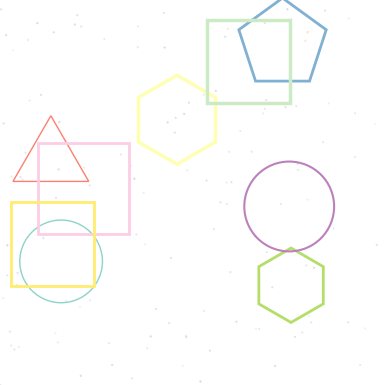[{"shape": "circle", "thickness": 1, "radius": 0.54, "center": [0.159, 0.321]}, {"shape": "hexagon", "thickness": 2.5, "radius": 0.58, "center": [0.46, 0.689]}, {"shape": "triangle", "thickness": 1, "radius": 0.57, "center": [0.132, 0.586]}, {"shape": "pentagon", "thickness": 2, "radius": 0.6, "center": [0.734, 0.886]}, {"shape": "hexagon", "thickness": 2, "radius": 0.48, "center": [0.756, 0.259]}, {"shape": "square", "thickness": 2, "radius": 0.59, "center": [0.217, 0.509]}, {"shape": "circle", "thickness": 1.5, "radius": 0.58, "center": [0.751, 0.464]}, {"shape": "square", "thickness": 2.5, "radius": 0.54, "center": [0.645, 0.84]}, {"shape": "square", "thickness": 2, "radius": 0.54, "center": [0.136, 0.366]}]